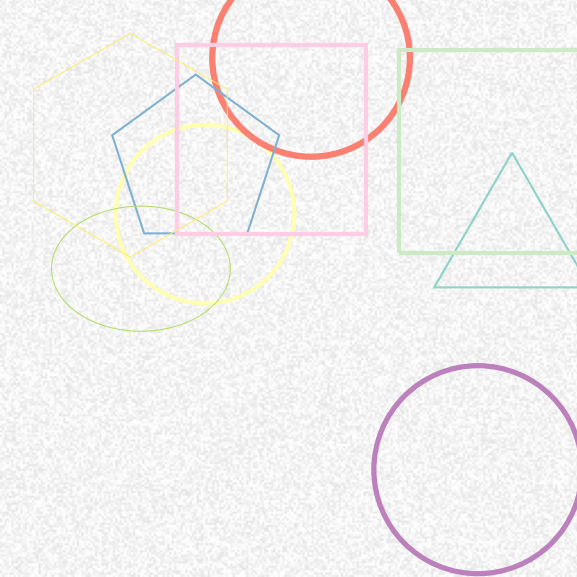[{"shape": "triangle", "thickness": 1, "radius": 0.78, "center": [0.887, 0.579]}, {"shape": "circle", "thickness": 2, "radius": 0.77, "center": [0.355, 0.628]}, {"shape": "circle", "thickness": 3, "radius": 0.86, "center": [0.539, 0.899]}, {"shape": "pentagon", "thickness": 1, "radius": 0.76, "center": [0.339, 0.718]}, {"shape": "oval", "thickness": 0.5, "radius": 0.77, "center": [0.244, 0.534]}, {"shape": "square", "thickness": 2, "radius": 0.82, "center": [0.471, 0.758]}, {"shape": "circle", "thickness": 2.5, "radius": 0.9, "center": [0.828, 0.186]}, {"shape": "square", "thickness": 2, "radius": 0.88, "center": [0.867, 0.736]}, {"shape": "hexagon", "thickness": 0.5, "radius": 0.97, "center": [0.226, 0.748]}]